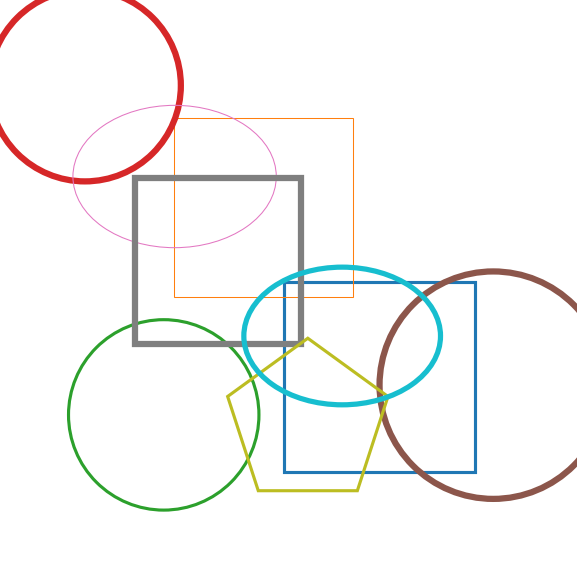[{"shape": "square", "thickness": 1.5, "radius": 0.82, "center": [0.657, 0.347]}, {"shape": "square", "thickness": 0.5, "radius": 0.78, "center": [0.456, 0.64]}, {"shape": "circle", "thickness": 1.5, "radius": 0.82, "center": [0.284, 0.281]}, {"shape": "circle", "thickness": 3, "radius": 0.83, "center": [0.147, 0.851]}, {"shape": "circle", "thickness": 3, "radius": 0.98, "center": [0.854, 0.332]}, {"shape": "oval", "thickness": 0.5, "radius": 0.88, "center": [0.302, 0.693]}, {"shape": "square", "thickness": 3, "radius": 0.72, "center": [0.378, 0.547]}, {"shape": "pentagon", "thickness": 1.5, "radius": 0.73, "center": [0.533, 0.267]}, {"shape": "oval", "thickness": 2.5, "radius": 0.85, "center": [0.593, 0.417]}]